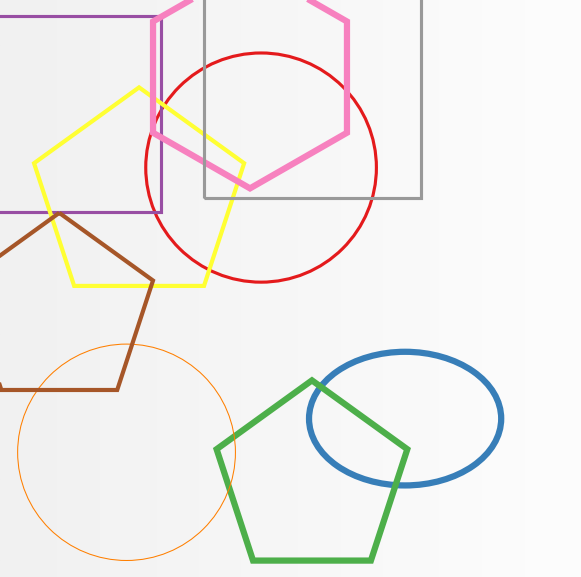[{"shape": "circle", "thickness": 1.5, "radius": 0.99, "center": [0.449, 0.709]}, {"shape": "oval", "thickness": 3, "radius": 0.83, "center": [0.697, 0.274]}, {"shape": "pentagon", "thickness": 3, "radius": 0.86, "center": [0.537, 0.168]}, {"shape": "square", "thickness": 1.5, "radius": 0.85, "center": [0.108, 0.802]}, {"shape": "circle", "thickness": 0.5, "radius": 0.94, "center": [0.218, 0.216]}, {"shape": "pentagon", "thickness": 2, "radius": 0.95, "center": [0.239, 0.658]}, {"shape": "pentagon", "thickness": 2, "radius": 0.85, "center": [0.102, 0.461]}, {"shape": "hexagon", "thickness": 3, "radius": 0.96, "center": [0.43, 0.866]}, {"shape": "square", "thickness": 1.5, "radius": 0.93, "center": [0.538, 0.843]}]